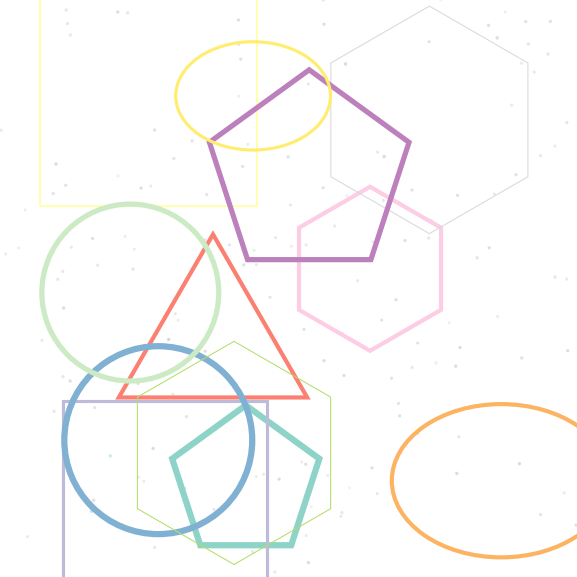[{"shape": "pentagon", "thickness": 3, "radius": 0.67, "center": [0.426, 0.163]}, {"shape": "square", "thickness": 1, "radius": 0.94, "center": [0.256, 0.83]}, {"shape": "square", "thickness": 1.5, "radius": 0.88, "center": [0.286, 0.128]}, {"shape": "triangle", "thickness": 2, "radius": 0.94, "center": [0.369, 0.405]}, {"shape": "circle", "thickness": 3, "radius": 0.81, "center": [0.274, 0.237]}, {"shape": "oval", "thickness": 2, "radius": 0.95, "center": [0.868, 0.167]}, {"shape": "hexagon", "thickness": 0.5, "radius": 0.97, "center": [0.405, 0.215]}, {"shape": "hexagon", "thickness": 2, "radius": 0.71, "center": [0.641, 0.534]}, {"shape": "hexagon", "thickness": 0.5, "radius": 0.99, "center": [0.744, 0.792]}, {"shape": "pentagon", "thickness": 2.5, "radius": 0.91, "center": [0.535, 0.697]}, {"shape": "circle", "thickness": 2.5, "radius": 0.77, "center": [0.226, 0.493]}, {"shape": "oval", "thickness": 1.5, "radius": 0.67, "center": [0.438, 0.833]}]